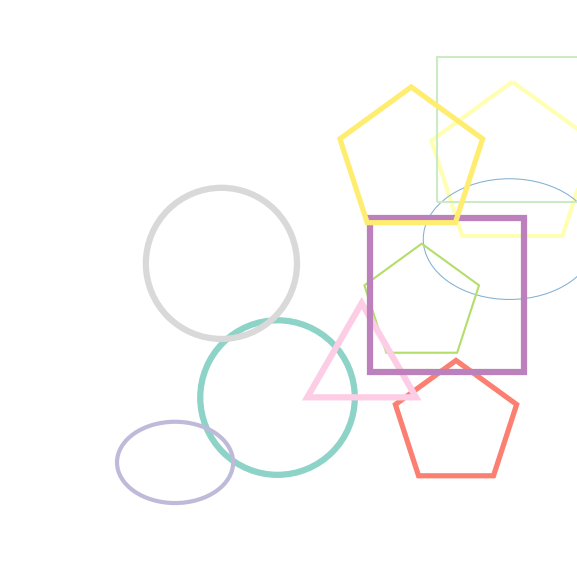[{"shape": "circle", "thickness": 3, "radius": 0.67, "center": [0.481, 0.311]}, {"shape": "pentagon", "thickness": 2, "radius": 0.74, "center": [0.887, 0.71]}, {"shape": "oval", "thickness": 2, "radius": 0.5, "center": [0.303, 0.198]}, {"shape": "pentagon", "thickness": 2.5, "radius": 0.55, "center": [0.79, 0.265]}, {"shape": "oval", "thickness": 0.5, "radius": 0.75, "center": [0.882, 0.585]}, {"shape": "pentagon", "thickness": 1, "radius": 0.52, "center": [0.73, 0.473]}, {"shape": "triangle", "thickness": 3, "radius": 0.54, "center": [0.626, 0.365]}, {"shape": "circle", "thickness": 3, "radius": 0.65, "center": [0.383, 0.543]}, {"shape": "square", "thickness": 3, "radius": 0.66, "center": [0.774, 0.488]}, {"shape": "square", "thickness": 1, "radius": 0.63, "center": [0.882, 0.775]}, {"shape": "pentagon", "thickness": 2.5, "radius": 0.65, "center": [0.712, 0.719]}]